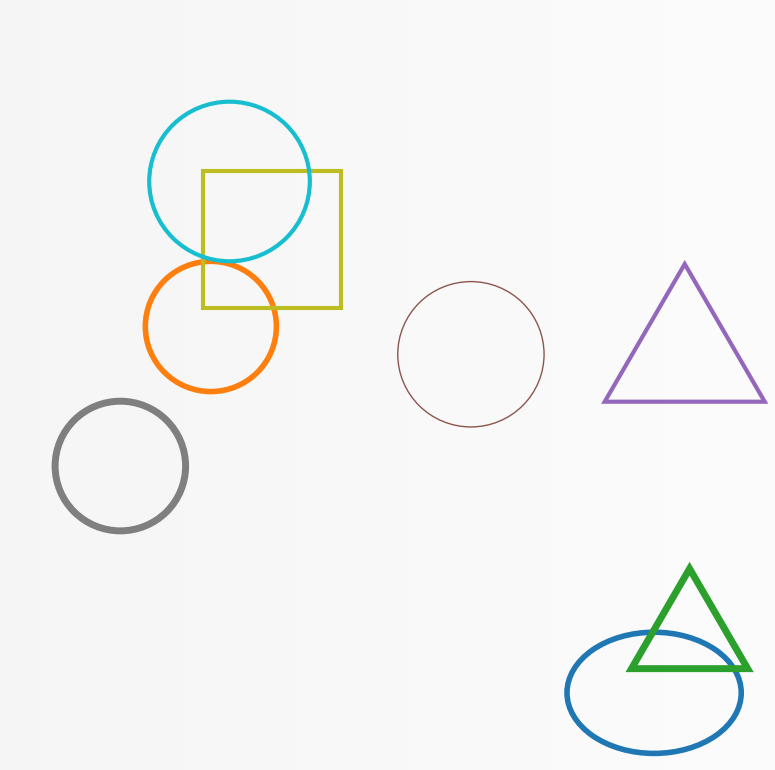[{"shape": "oval", "thickness": 2, "radius": 0.56, "center": [0.844, 0.1]}, {"shape": "circle", "thickness": 2, "radius": 0.42, "center": [0.272, 0.576]}, {"shape": "triangle", "thickness": 2.5, "radius": 0.43, "center": [0.89, 0.175]}, {"shape": "triangle", "thickness": 1.5, "radius": 0.6, "center": [0.883, 0.538]}, {"shape": "circle", "thickness": 0.5, "radius": 0.47, "center": [0.608, 0.54]}, {"shape": "circle", "thickness": 2.5, "radius": 0.42, "center": [0.155, 0.395]}, {"shape": "square", "thickness": 1.5, "radius": 0.45, "center": [0.351, 0.689]}, {"shape": "circle", "thickness": 1.5, "radius": 0.52, "center": [0.296, 0.764]}]